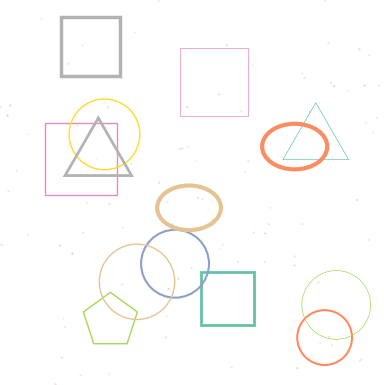[{"shape": "triangle", "thickness": 0.5, "radius": 0.49, "center": [0.82, 0.635]}, {"shape": "square", "thickness": 2, "radius": 0.35, "center": [0.591, 0.225]}, {"shape": "circle", "thickness": 1.5, "radius": 0.36, "center": [0.843, 0.123]}, {"shape": "oval", "thickness": 3, "radius": 0.42, "center": [0.765, 0.619]}, {"shape": "circle", "thickness": 1.5, "radius": 0.44, "center": [0.455, 0.315]}, {"shape": "square", "thickness": 1, "radius": 0.47, "center": [0.211, 0.587]}, {"shape": "square", "thickness": 0.5, "radius": 0.45, "center": [0.556, 0.787]}, {"shape": "circle", "thickness": 0.5, "radius": 0.45, "center": [0.873, 0.208]}, {"shape": "pentagon", "thickness": 1, "radius": 0.37, "center": [0.287, 0.167]}, {"shape": "circle", "thickness": 1, "radius": 0.46, "center": [0.271, 0.651]}, {"shape": "oval", "thickness": 3, "radius": 0.41, "center": [0.491, 0.46]}, {"shape": "circle", "thickness": 1, "radius": 0.49, "center": [0.356, 0.268]}, {"shape": "triangle", "thickness": 2, "radius": 0.5, "center": [0.255, 0.594]}, {"shape": "square", "thickness": 2.5, "radius": 0.38, "center": [0.234, 0.879]}]